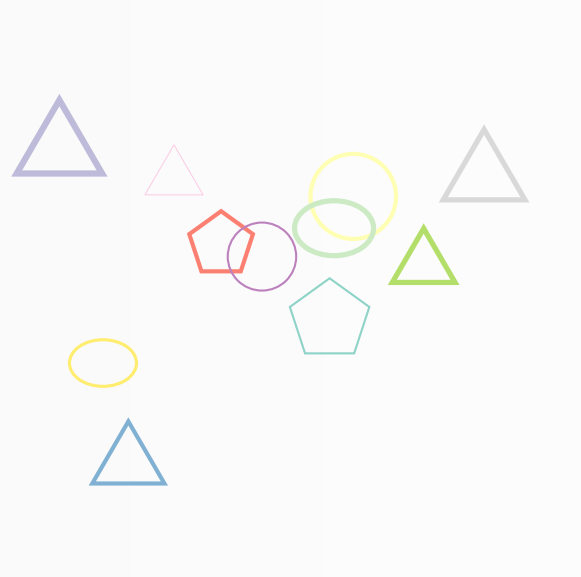[{"shape": "pentagon", "thickness": 1, "radius": 0.36, "center": [0.567, 0.445]}, {"shape": "circle", "thickness": 2, "radius": 0.37, "center": [0.608, 0.659]}, {"shape": "triangle", "thickness": 3, "radius": 0.42, "center": [0.102, 0.741]}, {"shape": "pentagon", "thickness": 2, "radius": 0.29, "center": [0.38, 0.576]}, {"shape": "triangle", "thickness": 2, "radius": 0.36, "center": [0.221, 0.198]}, {"shape": "triangle", "thickness": 2.5, "radius": 0.31, "center": [0.729, 0.541]}, {"shape": "triangle", "thickness": 0.5, "radius": 0.29, "center": [0.299, 0.691]}, {"shape": "triangle", "thickness": 2.5, "radius": 0.41, "center": [0.833, 0.694]}, {"shape": "circle", "thickness": 1, "radius": 0.29, "center": [0.451, 0.555]}, {"shape": "oval", "thickness": 2.5, "radius": 0.34, "center": [0.575, 0.604]}, {"shape": "oval", "thickness": 1.5, "radius": 0.29, "center": [0.177, 0.37]}]